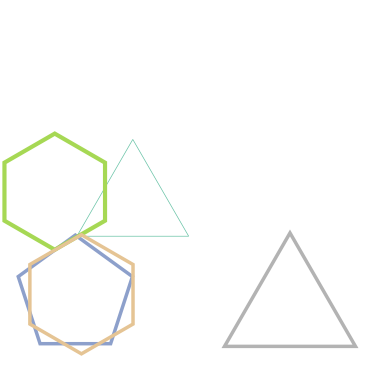[{"shape": "triangle", "thickness": 0.5, "radius": 0.84, "center": [0.345, 0.47]}, {"shape": "pentagon", "thickness": 2.5, "radius": 0.78, "center": [0.196, 0.233]}, {"shape": "hexagon", "thickness": 3, "radius": 0.75, "center": [0.142, 0.502]}, {"shape": "hexagon", "thickness": 2.5, "radius": 0.77, "center": [0.212, 0.236]}, {"shape": "triangle", "thickness": 2.5, "radius": 0.98, "center": [0.753, 0.199]}]